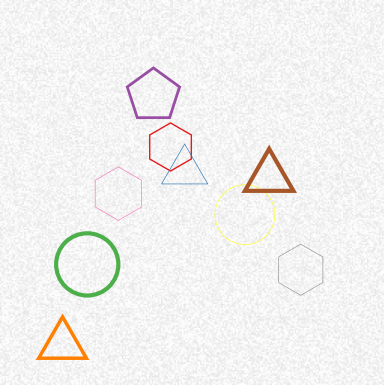[{"shape": "hexagon", "thickness": 1, "radius": 0.31, "center": [0.443, 0.618]}, {"shape": "triangle", "thickness": 0.5, "radius": 0.35, "center": [0.48, 0.557]}, {"shape": "circle", "thickness": 3, "radius": 0.4, "center": [0.227, 0.313]}, {"shape": "pentagon", "thickness": 2, "radius": 0.36, "center": [0.399, 0.752]}, {"shape": "triangle", "thickness": 2.5, "radius": 0.36, "center": [0.162, 0.105]}, {"shape": "circle", "thickness": 0.5, "radius": 0.39, "center": [0.636, 0.442]}, {"shape": "triangle", "thickness": 3, "radius": 0.36, "center": [0.699, 0.541]}, {"shape": "hexagon", "thickness": 0.5, "radius": 0.35, "center": [0.307, 0.497]}, {"shape": "hexagon", "thickness": 0.5, "radius": 0.33, "center": [0.781, 0.299]}]